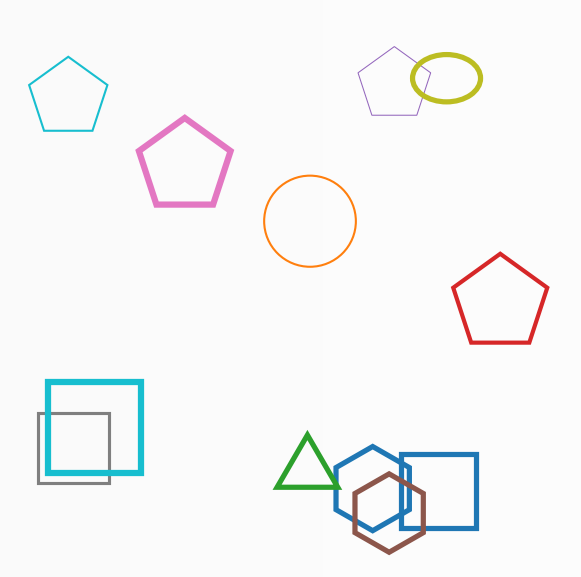[{"shape": "hexagon", "thickness": 2.5, "radius": 0.36, "center": [0.641, 0.153]}, {"shape": "square", "thickness": 2.5, "radius": 0.32, "center": [0.754, 0.149]}, {"shape": "circle", "thickness": 1, "radius": 0.39, "center": [0.533, 0.616]}, {"shape": "triangle", "thickness": 2.5, "radius": 0.3, "center": [0.529, 0.186]}, {"shape": "pentagon", "thickness": 2, "radius": 0.43, "center": [0.861, 0.475]}, {"shape": "pentagon", "thickness": 0.5, "radius": 0.33, "center": [0.678, 0.853]}, {"shape": "hexagon", "thickness": 2.5, "radius": 0.34, "center": [0.669, 0.111]}, {"shape": "pentagon", "thickness": 3, "radius": 0.41, "center": [0.318, 0.712]}, {"shape": "square", "thickness": 1.5, "radius": 0.3, "center": [0.126, 0.223]}, {"shape": "oval", "thickness": 2.5, "radius": 0.29, "center": [0.768, 0.864]}, {"shape": "square", "thickness": 3, "radius": 0.4, "center": [0.163, 0.259]}, {"shape": "pentagon", "thickness": 1, "radius": 0.35, "center": [0.117, 0.83]}]